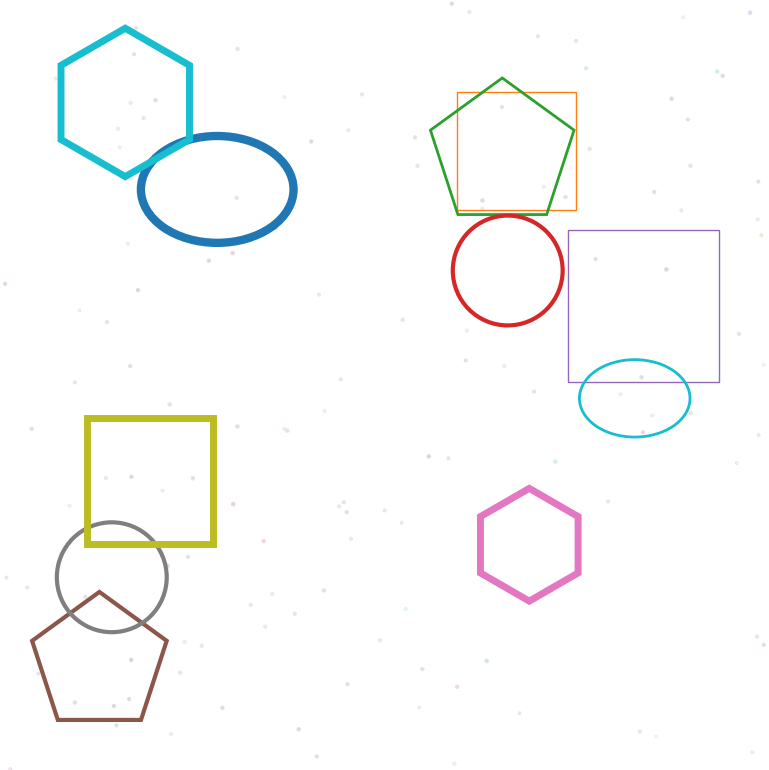[{"shape": "oval", "thickness": 3, "radius": 0.5, "center": [0.282, 0.754]}, {"shape": "square", "thickness": 0.5, "radius": 0.39, "center": [0.671, 0.804]}, {"shape": "pentagon", "thickness": 1, "radius": 0.49, "center": [0.652, 0.801]}, {"shape": "circle", "thickness": 1.5, "radius": 0.36, "center": [0.659, 0.649]}, {"shape": "square", "thickness": 0.5, "radius": 0.49, "center": [0.836, 0.602]}, {"shape": "pentagon", "thickness": 1.5, "radius": 0.46, "center": [0.129, 0.139]}, {"shape": "hexagon", "thickness": 2.5, "radius": 0.37, "center": [0.687, 0.293]}, {"shape": "circle", "thickness": 1.5, "radius": 0.36, "center": [0.145, 0.25]}, {"shape": "square", "thickness": 2.5, "radius": 0.41, "center": [0.195, 0.375]}, {"shape": "hexagon", "thickness": 2.5, "radius": 0.48, "center": [0.163, 0.867]}, {"shape": "oval", "thickness": 1, "radius": 0.36, "center": [0.824, 0.483]}]